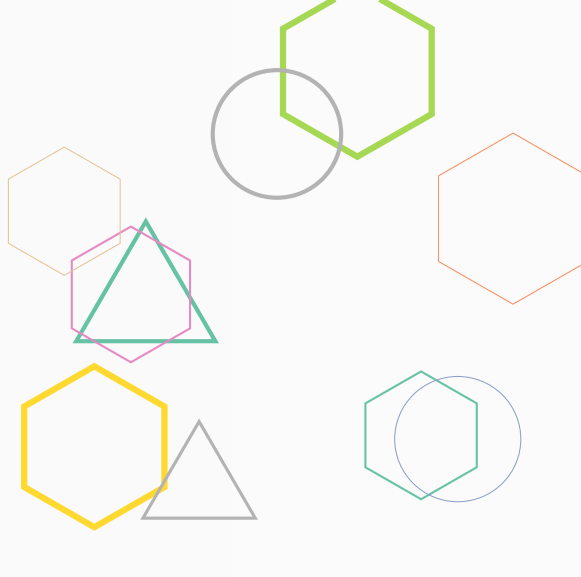[{"shape": "triangle", "thickness": 2, "radius": 0.69, "center": [0.251, 0.477]}, {"shape": "hexagon", "thickness": 1, "radius": 0.55, "center": [0.724, 0.245]}, {"shape": "hexagon", "thickness": 0.5, "radius": 0.74, "center": [0.883, 0.621]}, {"shape": "circle", "thickness": 0.5, "radius": 0.54, "center": [0.788, 0.239]}, {"shape": "hexagon", "thickness": 1, "radius": 0.59, "center": [0.225, 0.489]}, {"shape": "hexagon", "thickness": 3, "radius": 0.74, "center": [0.615, 0.875]}, {"shape": "hexagon", "thickness": 3, "radius": 0.7, "center": [0.162, 0.226]}, {"shape": "hexagon", "thickness": 0.5, "radius": 0.56, "center": [0.111, 0.633]}, {"shape": "circle", "thickness": 2, "radius": 0.55, "center": [0.476, 0.767]}, {"shape": "triangle", "thickness": 1.5, "radius": 0.56, "center": [0.343, 0.158]}]